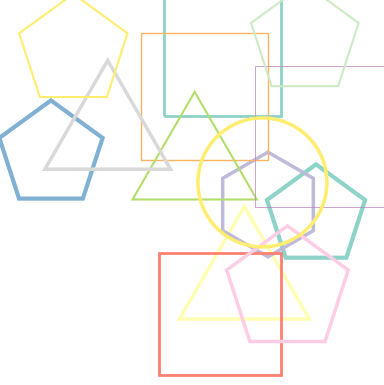[{"shape": "pentagon", "thickness": 3, "radius": 0.67, "center": [0.821, 0.439]}, {"shape": "square", "thickness": 2, "radius": 0.76, "center": [0.578, 0.852]}, {"shape": "triangle", "thickness": 2.5, "radius": 0.97, "center": [0.635, 0.269]}, {"shape": "hexagon", "thickness": 2.5, "radius": 0.68, "center": [0.696, 0.469]}, {"shape": "square", "thickness": 2, "radius": 0.8, "center": [0.572, 0.184]}, {"shape": "pentagon", "thickness": 3, "radius": 0.7, "center": [0.132, 0.598]}, {"shape": "square", "thickness": 1, "radius": 0.83, "center": [0.53, 0.75]}, {"shape": "triangle", "thickness": 1.5, "radius": 0.93, "center": [0.506, 0.575]}, {"shape": "pentagon", "thickness": 2.5, "radius": 0.83, "center": [0.747, 0.247]}, {"shape": "triangle", "thickness": 2.5, "radius": 0.94, "center": [0.28, 0.655]}, {"shape": "square", "thickness": 0.5, "radius": 0.92, "center": [0.847, 0.646]}, {"shape": "pentagon", "thickness": 1.5, "radius": 0.73, "center": [0.792, 0.895]}, {"shape": "circle", "thickness": 2.5, "radius": 0.84, "center": [0.682, 0.526]}, {"shape": "pentagon", "thickness": 1.5, "radius": 0.74, "center": [0.191, 0.868]}]